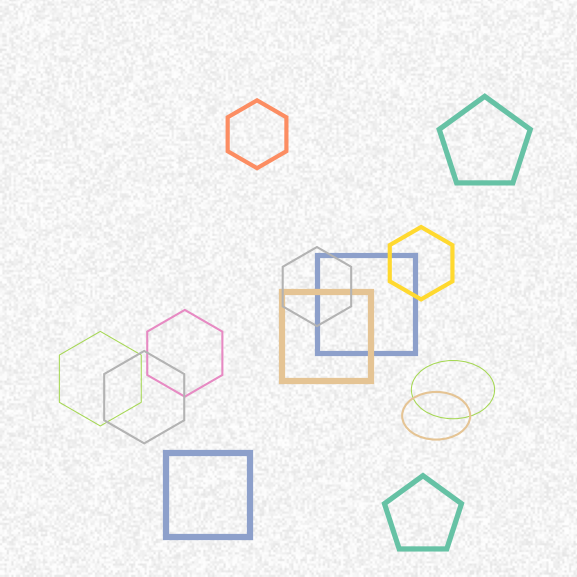[{"shape": "pentagon", "thickness": 2.5, "radius": 0.41, "center": [0.839, 0.749]}, {"shape": "pentagon", "thickness": 2.5, "radius": 0.35, "center": [0.732, 0.105]}, {"shape": "hexagon", "thickness": 2, "radius": 0.29, "center": [0.445, 0.767]}, {"shape": "square", "thickness": 2.5, "radius": 0.43, "center": [0.634, 0.473]}, {"shape": "square", "thickness": 3, "radius": 0.36, "center": [0.36, 0.142]}, {"shape": "hexagon", "thickness": 1, "radius": 0.38, "center": [0.32, 0.387]}, {"shape": "hexagon", "thickness": 0.5, "radius": 0.41, "center": [0.174, 0.343]}, {"shape": "oval", "thickness": 0.5, "radius": 0.36, "center": [0.784, 0.324]}, {"shape": "hexagon", "thickness": 2, "radius": 0.31, "center": [0.729, 0.543]}, {"shape": "square", "thickness": 3, "radius": 0.39, "center": [0.566, 0.416]}, {"shape": "oval", "thickness": 1, "radius": 0.29, "center": [0.755, 0.279]}, {"shape": "hexagon", "thickness": 1, "radius": 0.34, "center": [0.549, 0.503]}, {"shape": "hexagon", "thickness": 1, "radius": 0.4, "center": [0.25, 0.311]}]